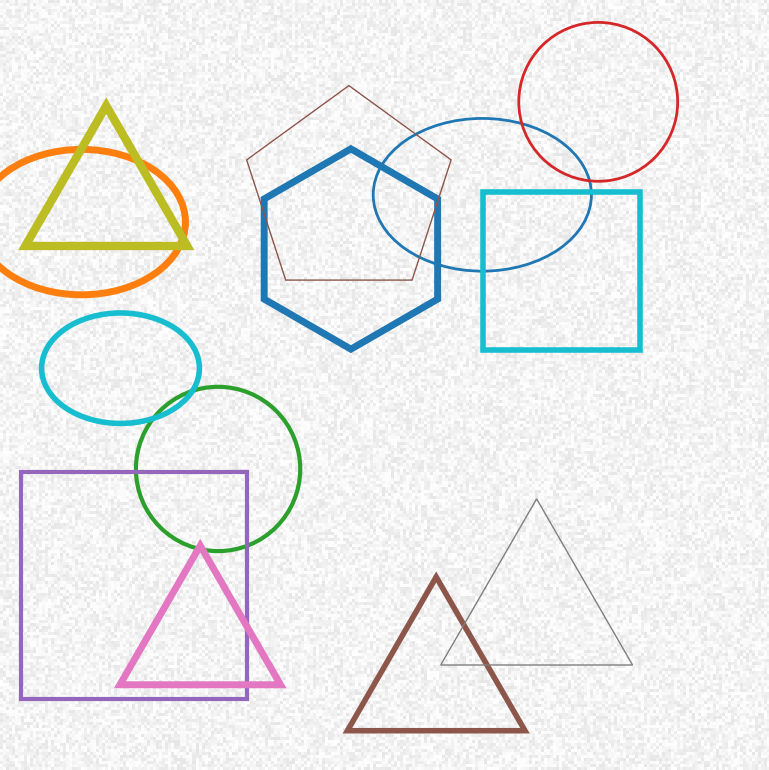[{"shape": "oval", "thickness": 1, "radius": 0.71, "center": [0.626, 0.747]}, {"shape": "hexagon", "thickness": 2.5, "radius": 0.65, "center": [0.456, 0.677]}, {"shape": "oval", "thickness": 2.5, "radius": 0.67, "center": [0.106, 0.712]}, {"shape": "circle", "thickness": 1.5, "radius": 0.53, "center": [0.283, 0.391]}, {"shape": "circle", "thickness": 1, "radius": 0.52, "center": [0.777, 0.868]}, {"shape": "square", "thickness": 1.5, "radius": 0.74, "center": [0.174, 0.24]}, {"shape": "pentagon", "thickness": 0.5, "radius": 0.7, "center": [0.453, 0.749]}, {"shape": "triangle", "thickness": 2, "radius": 0.67, "center": [0.566, 0.118]}, {"shape": "triangle", "thickness": 2.5, "radius": 0.6, "center": [0.26, 0.171]}, {"shape": "triangle", "thickness": 0.5, "radius": 0.72, "center": [0.697, 0.208]}, {"shape": "triangle", "thickness": 3, "radius": 0.61, "center": [0.138, 0.741]}, {"shape": "square", "thickness": 2, "radius": 0.51, "center": [0.729, 0.648]}, {"shape": "oval", "thickness": 2, "radius": 0.51, "center": [0.156, 0.522]}]